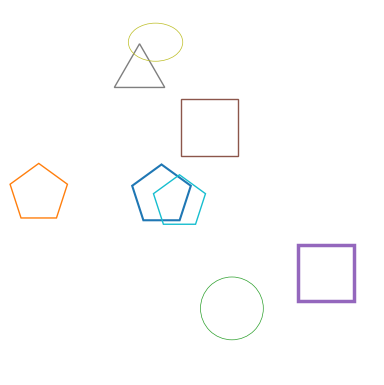[{"shape": "pentagon", "thickness": 1.5, "radius": 0.4, "center": [0.419, 0.493]}, {"shape": "pentagon", "thickness": 1, "radius": 0.39, "center": [0.101, 0.497]}, {"shape": "circle", "thickness": 0.5, "radius": 0.41, "center": [0.602, 0.199]}, {"shape": "square", "thickness": 2.5, "radius": 0.36, "center": [0.847, 0.291]}, {"shape": "square", "thickness": 1, "radius": 0.37, "center": [0.544, 0.669]}, {"shape": "triangle", "thickness": 1, "radius": 0.38, "center": [0.362, 0.811]}, {"shape": "oval", "thickness": 0.5, "radius": 0.35, "center": [0.404, 0.89]}, {"shape": "pentagon", "thickness": 1, "radius": 0.36, "center": [0.466, 0.475]}]